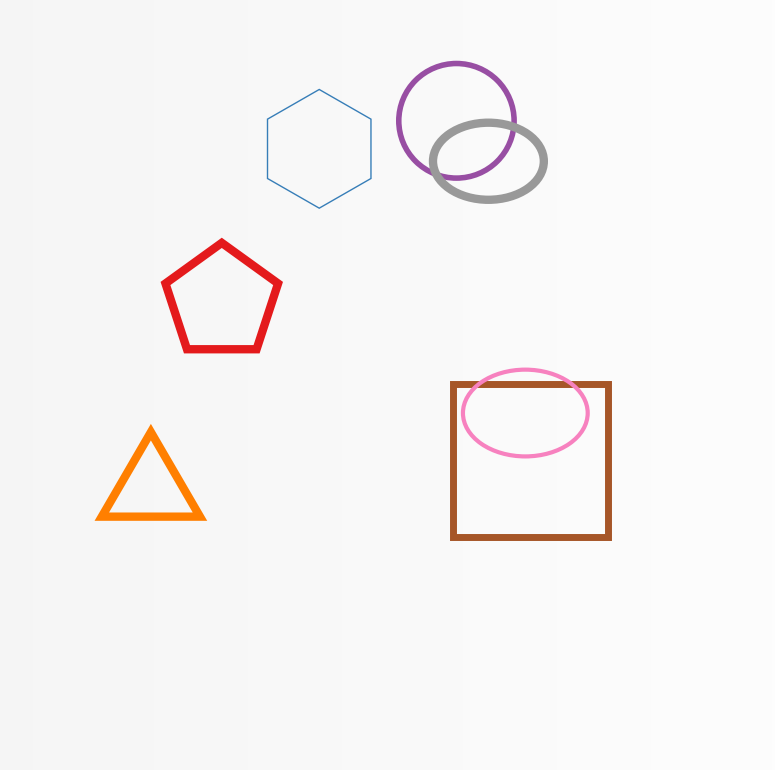[{"shape": "pentagon", "thickness": 3, "radius": 0.38, "center": [0.286, 0.608]}, {"shape": "hexagon", "thickness": 0.5, "radius": 0.39, "center": [0.412, 0.807]}, {"shape": "circle", "thickness": 2, "radius": 0.37, "center": [0.589, 0.843]}, {"shape": "triangle", "thickness": 3, "radius": 0.37, "center": [0.195, 0.366]}, {"shape": "square", "thickness": 2.5, "radius": 0.5, "center": [0.685, 0.402]}, {"shape": "oval", "thickness": 1.5, "radius": 0.4, "center": [0.678, 0.464]}, {"shape": "oval", "thickness": 3, "radius": 0.36, "center": [0.63, 0.791]}]